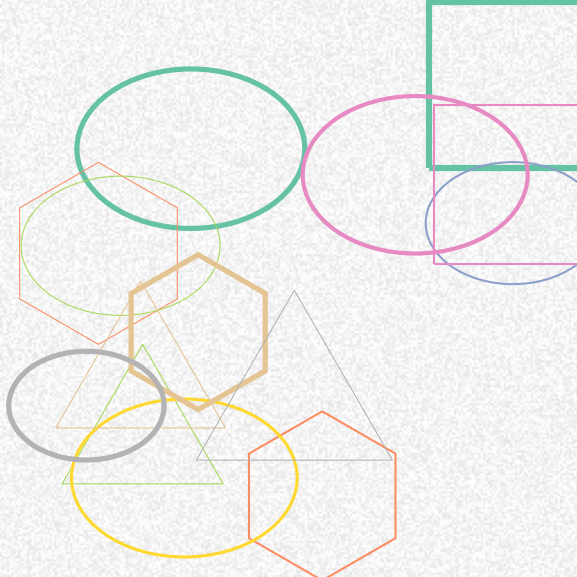[{"shape": "oval", "thickness": 2.5, "radius": 0.99, "center": [0.33, 0.742]}, {"shape": "square", "thickness": 3, "radius": 0.72, "center": [0.887, 0.853]}, {"shape": "hexagon", "thickness": 0.5, "radius": 0.79, "center": [0.171, 0.56]}, {"shape": "hexagon", "thickness": 1, "radius": 0.73, "center": [0.558, 0.14]}, {"shape": "oval", "thickness": 1, "radius": 0.75, "center": [0.888, 0.613]}, {"shape": "oval", "thickness": 2, "radius": 0.97, "center": [0.719, 0.696]}, {"shape": "square", "thickness": 1, "radius": 0.69, "center": [0.889, 0.68]}, {"shape": "triangle", "thickness": 0.5, "radius": 0.81, "center": [0.247, 0.242]}, {"shape": "oval", "thickness": 0.5, "radius": 0.86, "center": [0.209, 0.574]}, {"shape": "oval", "thickness": 1.5, "radius": 0.98, "center": [0.319, 0.171]}, {"shape": "triangle", "thickness": 0.5, "radius": 0.85, "center": [0.244, 0.343]}, {"shape": "hexagon", "thickness": 2.5, "radius": 0.67, "center": [0.343, 0.424]}, {"shape": "triangle", "thickness": 0.5, "radius": 0.98, "center": [0.51, 0.3]}, {"shape": "oval", "thickness": 2.5, "radius": 0.67, "center": [0.15, 0.297]}]